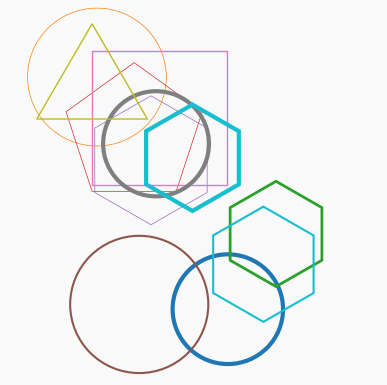[{"shape": "circle", "thickness": 3, "radius": 0.71, "center": [0.588, 0.197]}, {"shape": "circle", "thickness": 0.5, "radius": 0.9, "center": [0.25, 0.8]}, {"shape": "hexagon", "thickness": 2, "radius": 0.68, "center": [0.712, 0.392]}, {"shape": "pentagon", "thickness": 0.5, "radius": 0.92, "center": [0.346, 0.653]}, {"shape": "hexagon", "thickness": 0.5, "radius": 0.84, "center": [0.39, 0.584]}, {"shape": "circle", "thickness": 1.5, "radius": 0.89, "center": [0.359, 0.209]}, {"shape": "square", "thickness": 1, "radius": 0.87, "center": [0.412, 0.694]}, {"shape": "circle", "thickness": 3, "radius": 0.68, "center": [0.403, 0.627]}, {"shape": "triangle", "thickness": 1, "radius": 0.82, "center": [0.238, 0.773]}, {"shape": "hexagon", "thickness": 3, "radius": 0.69, "center": [0.497, 0.59]}, {"shape": "hexagon", "thickness": 1.5, "radius": 0.75, "center": [0.68, 0.314]}]